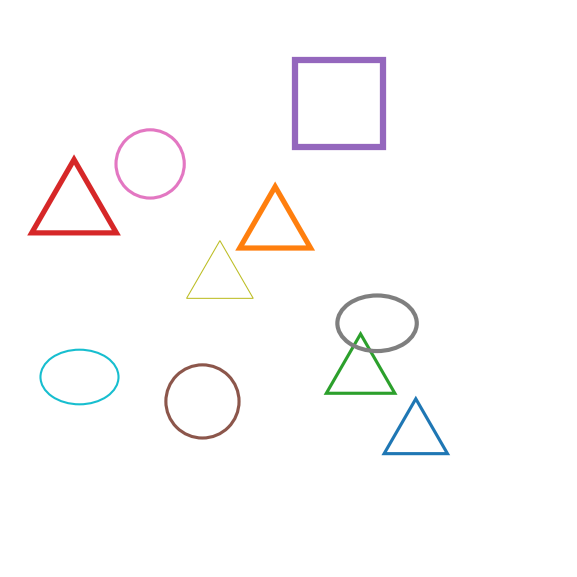[{"shape": "triangle", "thickness": 1.5, "radius": 0.32, "center": [0.72, 0.245]}, {"shape": "triangle", "thickness": 2.5, "radius": 0.35, "center": [0.476, 0.605]}, {"shape": "triangle", "thickness": 1.5, "radius": 0.34, "center": [0.624, 0.352]}, {"shape": "triangle", "thickness": 2.5, "radius": 0.42, "center": [0.128, 0.638]}, {"shape": "square", "thickness": 3, "radius": 0.38, "center": [0.587, 0.82]}, {"shape": "circle", "thickness": 1.5, "radius": 0.32, "center": [0.351, 0.304]}, {"shape": "circle", "thickness": 1.5, "radius": 0.3, "center": [0.26, 0.715]}, {"shape": "oval", "thickness": 2, "radius": 0.34, "center": [0.653, 0.439]}, {"shape": "triangle", "thickness": 0.5, "radius": 0.33, "center": [0.381, 0.516]}, {"shape": "oval", "thickness": 1, "radius": 0.34, "center": [0.138, 0.346]}]